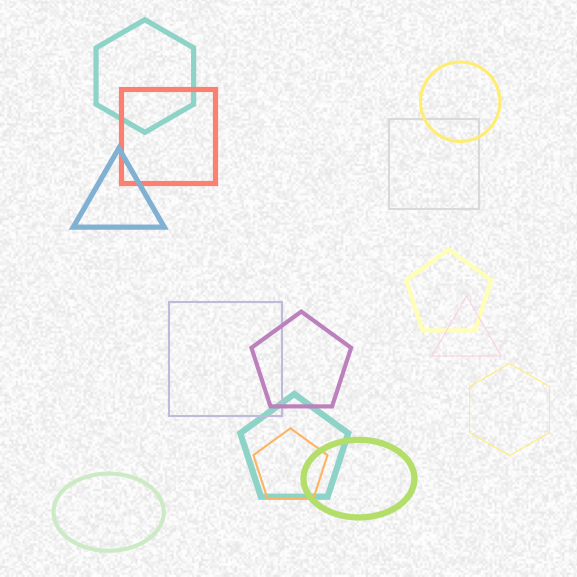[{"shape": "hexagon", "thickness": 2.5, "radius": 0.49, "center": [0.251, 0.867]}, {"shape": "pentagon", "thickness": 3, "radius": 0.49, "center": [0.51, 0.219]}, {"shape": "pentagon", "thickness": 2, "radius": 0.39, "center": [0.777, 0.49]}, {"shape": "square", "thickness": 1, "radius": 0.49, "center": [0.39, 0.378]}, {"shape": "square", "thickness": 2.5, "radius": 0.41, "center": [0.291, 0.764]}, {"shape": "triangle", "thickness": 2.5, "radius": 0.46, "center": [0.206, 0.651]}, {"shape": "pentagon", "thickness": 1, "radius": 0.34, "center": [0.503, 0.19]}, {"shape": "oval", "thickness": 3, "radius": 0.48, "center": [0.622, 0.17]}, {"shape": "triangle", "thickness": 0.5, "radius": 0.35, "center": [0.808, 0.417]}, {"shape": "square", "thickness": 1, "radius": 0.39, "center": [0.751, 0.715]}, {"shape": "pentagon", "thickness": 2, "radius": 0.45, "center": [0.522, 0.369]}, {"shape": "oval", "thickness": 2, "radius": 0.48, "center": [0.188, 0.112]}, {"shape": "hexagon", "thickness": 0.5, "radius": 0.4, "center": [0.882, 0.29]}, {"shape": "circle", "thickness": 1.5, "radius": 0.34, "center": [0.797, 0.823]}]